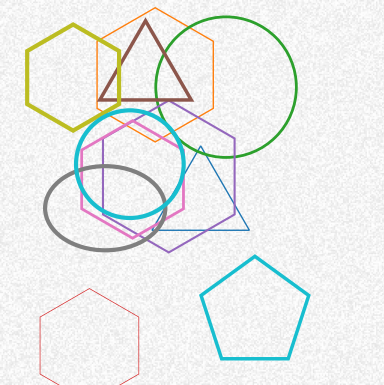[{"shape": "triangle", "thickness": 1, "radius": 0.73, "center": [0.521, 0.475]}, {"shape": "hexagon", "thickness": 1, "radius": 0.87, "center": [0.403, 0.806]}, {"shape": "circle", "thickness": 2, "radius": 0.91, "center": [0.587, 0.774]}, {"shape": "hexagon", "thickness": 0.5, "radius": 0.74, "center": [0.232, 0.102]}, {"shape": "hexagon", "thickness": 1.5, "radius": 0.99, "center": [0.438, 0.542]}, {"shape": "triangle", "thickness": 2.5, "radius": 0.69, "center": [0.378, 0.809]}, {"shape": "hexagon", "thickness": 2, "radius": 0.76, "center": [0.344, 0.534]}, {"shape": "oval", "thickness": 3, "radius": 0.78, "center": [0.273, 0.459]}, {"shape": "hexagon", "thickness": 3, "radius": 0.69, "center": [0.19, 0.799]}, {"shape": "pentagon", "thickness": 2.5, "radius": 0.74, "center": [0.662, 0.187]}, {"shape": "circle", "thickness": 3, "radius": 0.7, "center": [0.337, 0.574]}]